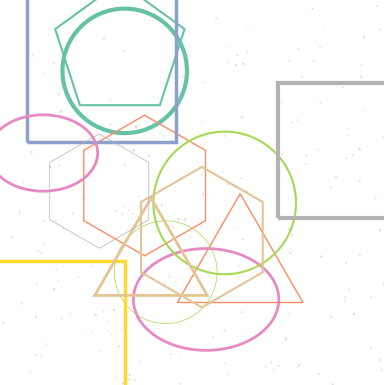[{"shape": "circle", "thickness": 3, "radius": 0.81, "center": [0.324, 0.816]}, {"shape": "pentagon", "thickness": 1.5, "radius": 0.88, "center": [0.311, 0.87]}, {"shape": "hexagon", "thickness": 1, "radius": 0.91, "center": [0.376, 0.518]}, {"shape": "triangle", "thickness": 1, "radius": 0.94, "center": [0.624, 0.309]}, {"shape": "square", "thickness": 2.5, "radius": 0.97, "center": [0.264, 0.825]}, {"shape": "oval", "thickness": 2, "radius": 0.94, "center": [0.535, 0.222]}, {"shape": "oval", "thickness": 2, "radius": 0.71, "center": [0.112, 0.603]}, {"shape": "circle", "thickness": 1.5, "radius": 0.93, "center": [0.584, 0.473]}, {"shape": "circle", "thickness": 0.5, "radius": 0.67, "center": [0.43, 0.293]}, {"shape": "square", "thickness": 2.5, "radius": 0.94, "center": [0.136, 0.133]}, {"shape": "triangle", "thickness": 2, "radius": 0.84, "center": [0.392, 0.317]}, {"shape": "hexagon", "thickness": 1.5, "radius": 0.91, "center": [0.524, 0.384]}, {"shape": "hexagon", "thickness": 0.5, "radius": 0.74, "center": [0.258, 0.504]}, {"shape": "square", "thickness": 3, "radius": 0.88, "center": [0.896, 0.609]}]